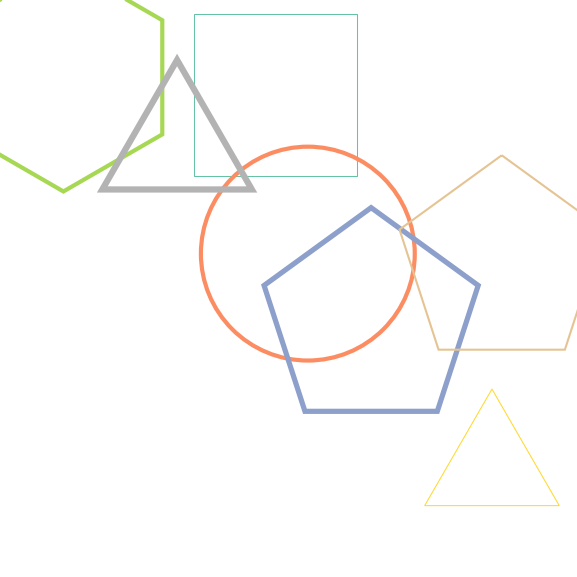[{"shape": "square", "thickness": 0.5, "radius": 0.7, "center": [0.477, 0.834]}, {"shape": "circle", "thickness": 2, "radius": 0.93, "center": [0.533, 0.56]}, {"shape": "pentagon", "thickness": 2.5, "radius": 0.97, "center": [0.643, 0.445]}, {"shape": "hexagon", "thickness": 2, "radius": 0.99, "center": [0.11, 0.865]}, {"shape": "triangle", "thickness": 0.5, "radius": 0.67, "center": [0.852, 0.191]}, {"shape": "pentagon", "thickness": 1, "radius": 0.93, "center": [0.869, 0.544]}, {"shape": "triangle", "thickness": 3, "radius": 0.75, "center": [0.307, 0.746]}]